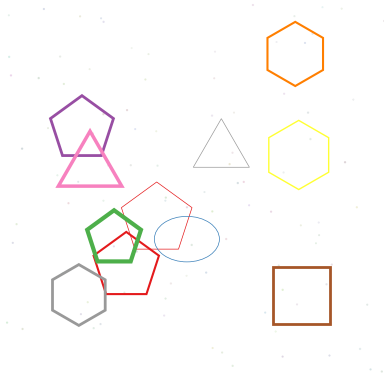[{"shape": "pentagon", "thickness": 0.5, "radius": 0.48, "center": [0.407, 0.431]}, {"shape": "pentagon", "thickness": 1.5, "radius": 0.45, "center": [0.328, 0.308]}, {"shape": "oval", "thickness": 0.5, "radius": 0.42, "center": [0.485, 0.379]}, {"shape": "pentagon", "thickness": 3, "radius": 0.37, "center": [0.296, 0.38]}, {"shape": "pentagon", "thickness": 2, "radius": 0.43, "center": [0.213, 0.666]}, {"shape": "hexagon", "thickness": 1.5, "radius": 0.42, "center": [0.767, 0.86]}, {"shape": "hexagon", "thickness": 1, "radius": 0.45, "center": [0.776, 0.598]}, {"shape": "square", "thickness": 2, "radius": 0.37, "center": [0.783, 0.233]}, {"shape": "triangle", "thickness": 2.5, "radius": 0.48, "center": [0.234, 0.564]}, {"shape": "hexagon", "thickness": 2, "radius": 0.4, "center": [0.205, 0.234]}, {"shape": "triangle", "thickness": 0.5, "radius": 0.42, "center": [0.575, 0.608]}]